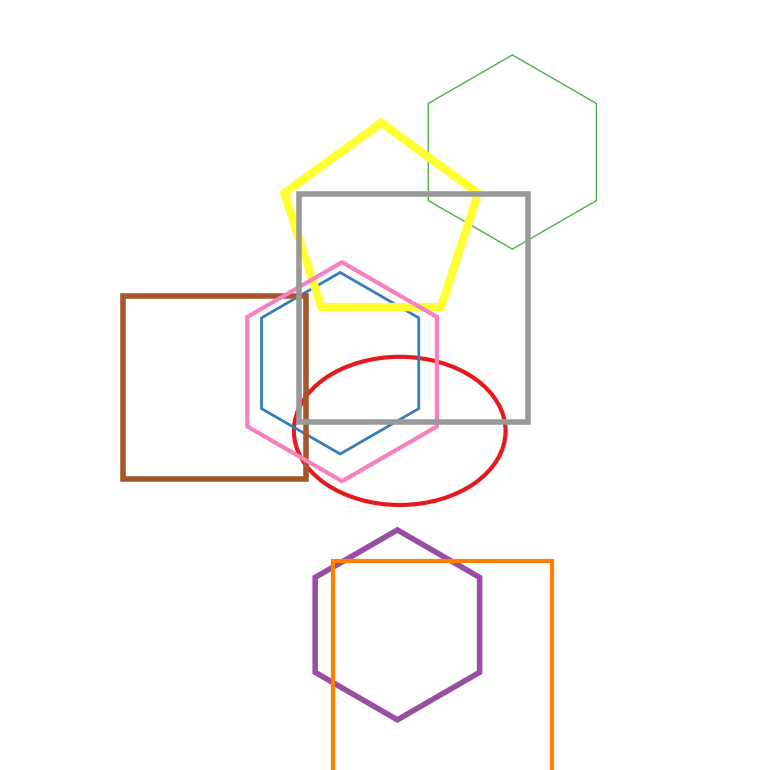[{"shape": "oval", "thickness": 1.5, "radius": 0.69, "center": [0.519, 0.44]}, {"shape": "hexagon", "thickness": 1, "radius": 0.59, "center": [0.442, 0.528]}, {"shape": "hexagon", "thickness": 0.5, "radius": 0.63, "center": [0.665, 0.803]}, {"shape": "hexagon", "thickness": 2, "radius": 0.62, "center": [0.516, 0.188]}, {"shape": "square", "thickness": 1.5, "radius": 0.71, "center": [0.575, 0.129]}, {"shape": "pentagon", "thickness": 3, "radius": 0.66, "center": [0.495, 0.708]}, {"shape": "square", "thickness": 2, "radius": 0.59, "center": [0.279, 0.497]}, {"shape": "hexagon", "thickness": 1.5, "radius": 0.71, "center": [0.444, 0.517]}, {"shape": "square", "thickness": 2, "radius": 0.74, "center": [0.537, 0.6]}]